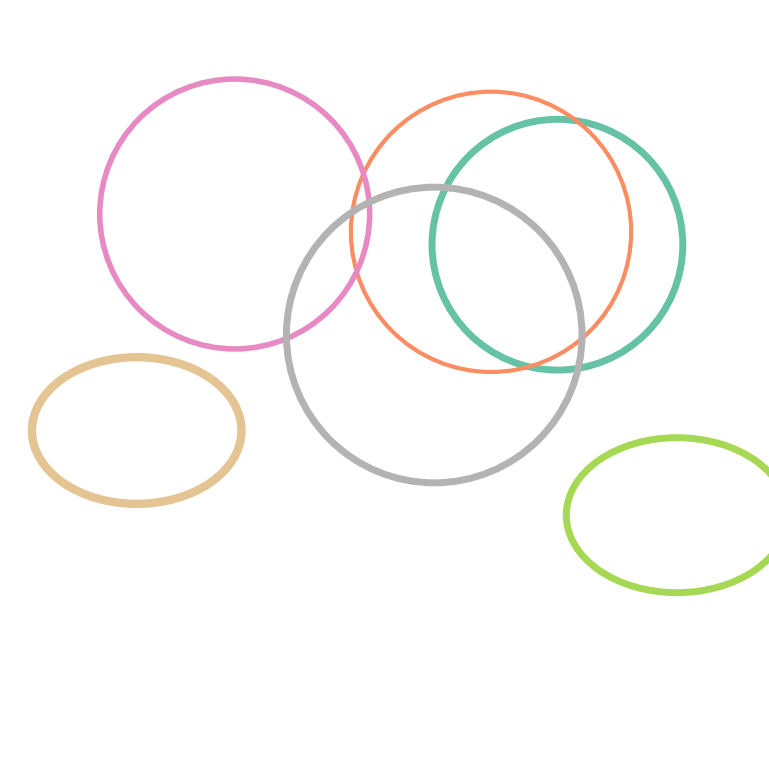[{"shape": "circle", "thickness": 2.5, "radius": 0.81, "center": [0.724, 0.682]}, {"shape": "circle", "thickness": 1.5, "radius": 0.91, "center": [0.638, 0.699]}, {"shape": "circle", "thickness": 2, "radius": 0.88, "center": [0.305, 0.722]}, {"shape": "oval", "thickness": 2.5, "radius": 0.72, "center": [0.879, 0.331]}, {"shape": "oval", "thickness": 3, "radius": 0.68, "center": [0.178, 0.441]}, {"shape": "circle", "thickness": 2.5, "radius": 0.96, "center": [0.564, 0.565]}]